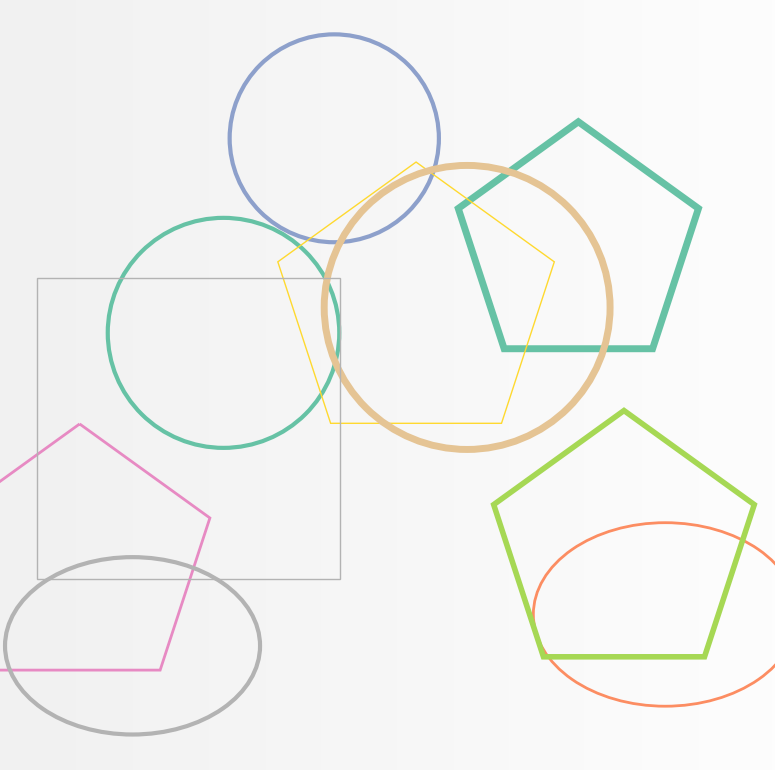[{"shape": "pentagon", "thickness": 2.5, "radius": 0.81, "center": [0.746, 0.679]}, {"shape": "circle", "thickness": 1.5, "radius": 0.75, "center": [0.288, 0.568]}, {"shape": "oval", "thickness": 1, "radius": 0.85, "center": [0.858, 0.202]}, {"shape": "circle", "thickness": 1.5, "radius": 0.67, "center": [0.431, 0.82]}, {"shape": "pentagon", "thickness": 1, "radius": 0.88, "center": [0.103, 0.273]}, {"shape": "pentagon", "thickness": 2, "radius": 0.88, "center": [0.805, 0.29]}, {"shape": "pentagon", "thickness": 0.5, "radius": 0.94, "center": [0.537, 0.602]}, {"shape": "circle", "thickness": 2.5, "radius": 0.92, "center": [0.603, 0.601]}, {"shape": "oval", "thickness": 1.5, "radius": 0.82, "center": [0.171, 0.161]}, {"shape": "square", "thickness": 0.5, "radius": 0.98, "center": [0.243, 0.444]}]